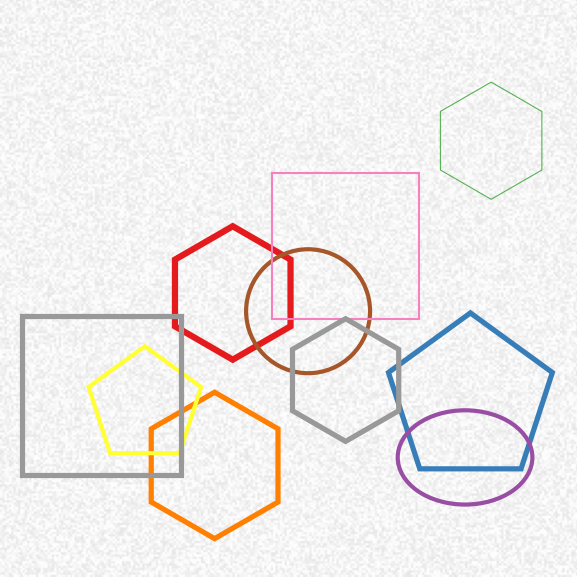[{"shape": "hexagon", "thickness": 3, "radius": 0.58, "center": [0.403, 0.492]}, {"shape": "pentagon", "thickness": 2.5, "radius": 0.75, "center": [0.815, 0.308]}, {"shape": "hexagon", "thickness": 0.5, "radius": 0.51, "center": [0.85, 0.755]}, {"shape": "oval", "thickness": 2, "radius": 0.58, "center": [0.805, 0.207]}, {"shape": "hexagon", "thickness": 2.5, "radius": 0.63, "center": [0.372, 0.193]}, {"shape": "pentagon", "thickness": 2, "radius": 0.51, "center": [0.251, 0.297]}, {"shape": "circle", "thickness": 2, "radius": 0.54, "center": [0.533, 0.46]}, {"shape": "square", "thickness": 1, "radius": 0.63, "center": [0.599, 0.573]}, {"shape": "hexagon", "thickness": 2.5, "radius": 0.53, "center": [0.598, 0.341]}, {"shape": "square", "thickness": 2.5, "radius": 0.69, "center": [0.175, 0.315]}]